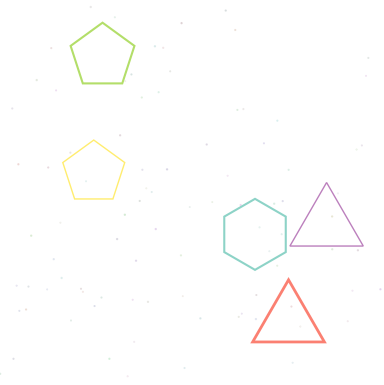[{"shape": "hexagon", "thickness": 1.5, "radius": 0.46, "center": [0.662, 0.391]}, {"shape": "triangle", "thickness": 2, "radius": 0.54, "center": [0.749, 0.166]}, {"shape": "pentagon", "thickness": 1.5, "radius": 0.44, "center": [0.266, 0.854]}, {"shape": "triangle", "thickness": 1, "radius": 0.55, "center": [0.848, 0.416]}, {"shape": "pentagon", "thickness": 1, "radius": 0.42, "center": [0.244, 0.552]}]